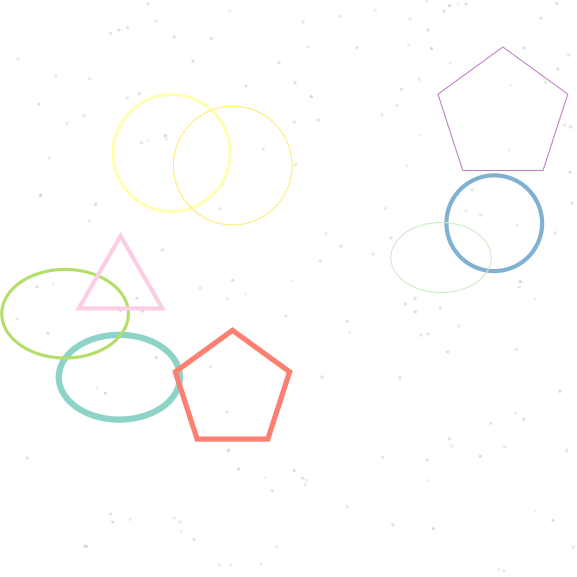[{"shape": "oval", "thickness": 3, "radius": 0.52, "center": [0.207, 0.346]}, {"shape": "circle", "thickness": 1.5, "radius": 0.51, "center": [0.297, 0.734]}, {"shape": "pentagon", "thickness": 2.5, "radius": 0.52, "center": [0.403, 0.323]}, {"shape": "circle", "thickness": 2, "radius": 0.41, "center": [0.856, 0.613]}, {"shape": "oval", "thickness": 1.5, "radius": 0.55, "center": [0.113, 0.456]}, {"shape": "triangle", "thickness": 2, "radius": 0.42, "center": [0.209, 0.507]}, {"shape": "pentagon", "thickness": 0.5, "radius": 0.59, "center": [0.871, 0.8]}, {"shape": "oval", "thickness": 0.5, "radius": 0.43, "center": [0.764, 0.553]}, {"shape": "circle", "thickness": 0.5, "radius": 0.51, "center": [0.403, 0.712]}]